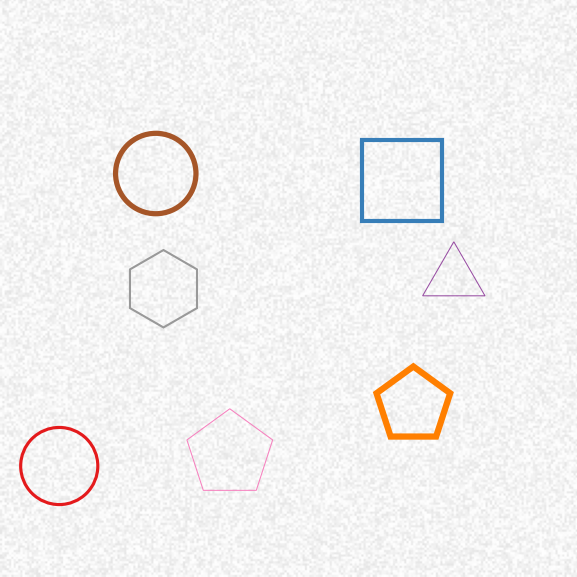[{"shape": "circle", "thickness": 1.5, "radius": 0.33, "center": [0.103, 0.192]}, {"shape": "square", "thickness": 2, "radius": 0.35, "center": [0.697, 0.686]}, {"shape": "triangle", "thickness": 0.5, "radius": 0.31, "center": [0.786, 0.518]}, {"shape": "pentagon", "thickness": 3, "radius": 0.34, "center": [0.716, 0.297]}, {"shape": "circle", "thickness": 2.5, "radius": 0.35, "center": [0.27, 0.699]}, {"shape": "pentagon", "thickness": 0.5, "radius": 0.39, "center": [0.398, 0.213]}, {"shape": "hexagon", "thickness": 1, "radius": 0.34, "center": [0.283, 0.499]}]